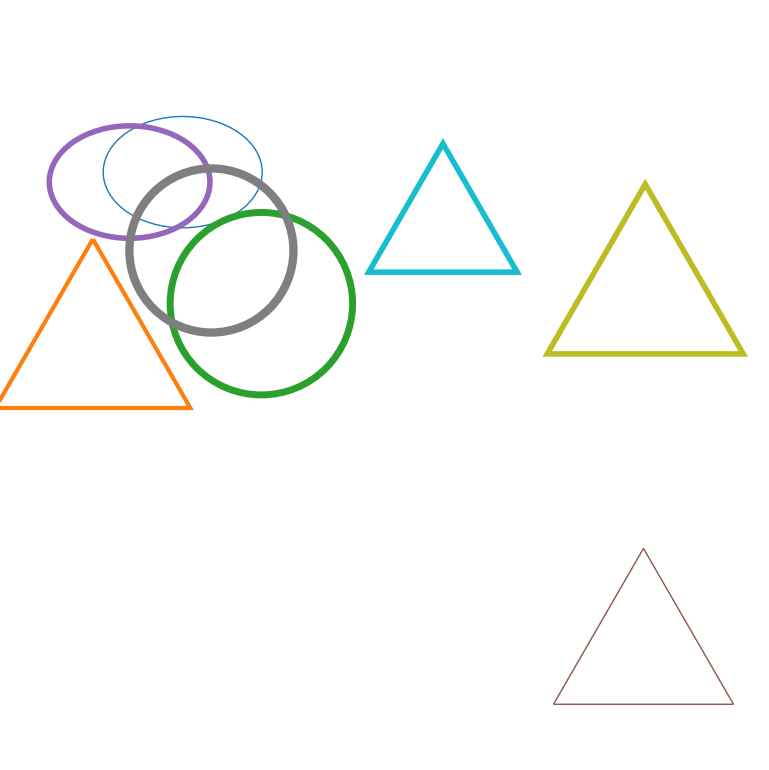[{"shape": "oval", "thickness": 0.5, "radius": 0.52, "center": [0.237, 0.776]}, {"shape": "triangle", "thickness": 1.5, "radius": 0.73, "center": [0.121, 0.543]}, {"shape": "circle", "thickness": 2.5, "radius": 0.59, "center": [0.339, 0.606]}, {"shape": "oval", "thickness": 2, "radius": 0.52, "center": [0.168, 0.764]}, {"shape": "triangle", "thickness": 0.5, "radius": 0.67, "center": [0.836, 0.153]}, {"shape": "circle", "thickness": 3, "radius": 0.53, "center": [0.275, 0.675]}, {"shape": "triangle", "thickness": 2, "radius": 0.73, "center": [0.838, 0.614]}, {"shape": "triangle", "thickness": 2, "radius": 0.56, "center": [0.575, 0.702]}]